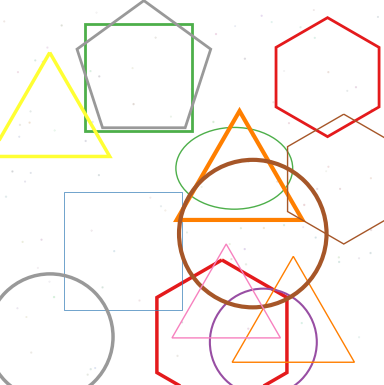[{"shape": "hexagon", "thickness": 2, "radius": 0.77, "center": [0.851, 0.8]}, {"shape": "hexagon", "thickness": 2.5, "radius": 0.98, "center": [0.576, 0.13]}, {"shape": "square", "thickness": 0.5, "radius": 0.76, "center": [0.32, 0.348]}, {"shape": "square", "thickness": 2, "radius": 0.7, "center": [0.36, 0.799]}, {"shape": "oval", "thickness": 1, "radius": 0.76, "center": [0.609, 0.563]}, {"shape": "circle", "thickness": 1.5, "radius": 0.69, "center": [0.684, 0.111]}, {"shape": "triangle", "thickness": 1, "radius": 0.92, "center": [0.762, 0.151]}, {"shape": "triangle", "thickness": 3, "radius": 0.94, "center": [0.622, 0.523]}, {"shape": "triangle", "thickness": 2.5, "radius": 0.9, "center": [0.129, 0.684]}, {"shape": "circle", "thickness": 3, "radius": 0.96, "center": [0.657, 0.393]}, {"shape": "hexagon", "thickness": 1, "radius": 0.84, "center": [0.893, 0.535]}, {"shape": "triangle", "thickness": 1, "radius": 0.81, "center": [0.588, 0.204]}, {"shape": "circle", "thickness": 2.5, "radius": 0.82, "center": [0.13, 0.125]}, {"shape": "pentagon", "thickness": 2, "radius": 0.91, "center": [0.374, 0.816]}]